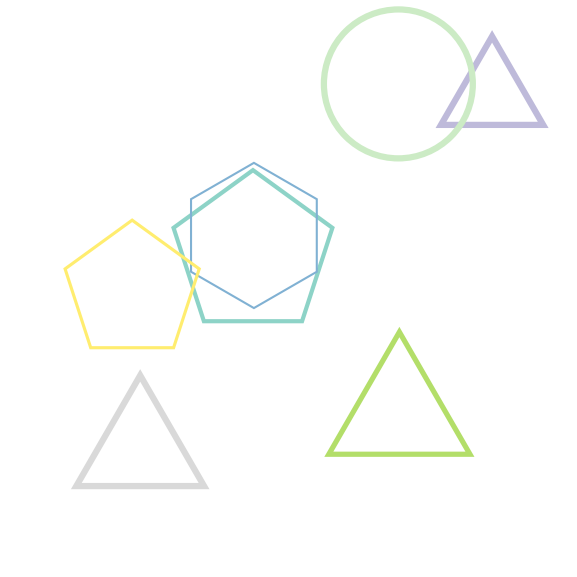[{"shape": "pentagon", "thickness": 2, "radius": 0.72, "center": [0.438, 0.56]}, {"shape": "triangle", "thickness": 3, "radius": 0.51, "center": [0.852, 0.834]}, {"shape": "hexagon", "thickness": 1, "radius": 0.63, "center": [0.44, 0.591]}, {"shape": "triangle", "thickness": 2.5, "radius": 0.71, "center": [0.692, 0.283]}, {"shape": "triangle", "thickness": 3, "radius": 0.64, "center": [0.243, 0.221]}, {"shape": "circle", "thickness": 3, "radius": 0.64, "center": [0.69, 0.854]}, {"shape": "pentagon", "thickness": 1.5, "radius": 0.61, "center": [0.229, 0.496]}]